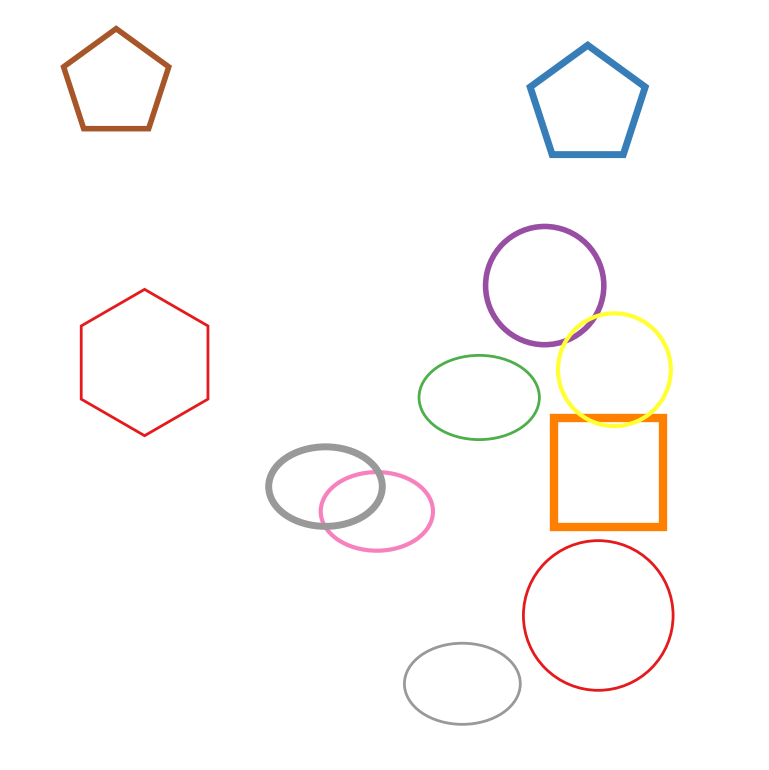[{"shape": "circle", "thickness": 1, "radius": 0.49, "center": [0.777, 0.201]}, {"shape": "hexagon", "thickness": 1, "radius": 0.48, "center": [0.188, 0.529]}, {"shape": "pentagon", "thickness": 2.5, "radius": 0.39, "center": [0.763, 0.863]}, {"shape": "oval", "thickness": 1, "radius": 0.39, "center": [0.622, 0.484]}, {"shape": "circle", "thickness": 2, "radius": 0.38, "center": [0.707, 0.629]}, {"shape": "square", "thickness": 3, "radius": 0.35, "center": [0.791, 0.386]}, {"shape": "circle", "thickness": 1.5, "radius": 0.37, "center": [0.798, 0.52]}, {"shape": "pentagon", "thickness": 2, "radius": 0.36, "center": [0.151, 0.891]}, {"shape": "oval", "thickness": 1.5, "radius": 0.36, "center": [0.489, 0.336]}, {"shape": "oval", "thickness": 2.5, "radius": 0.37, "center": [0.423, 0.368]}, {"shape": "oval", "thickness": 1, "radius": 0.38, "center": [0.6, 0.112]}]